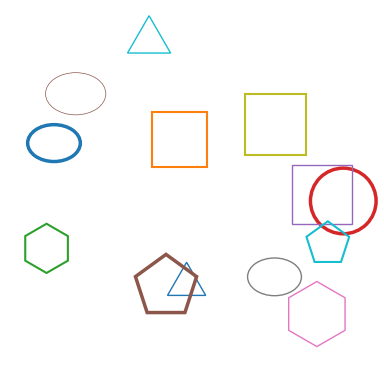[{"shape": "oval", "thickness": 2.5, "radius": 0.34, "center": [0.14, 0.628]}, {"shape": "triangle", "thickness": 1, "radius": 0.29, "center": [0.485, 0.261]}, {"shape": "square", "thickness": 1.5, "radius": 0.36, "center": [0.467, 0.638]}, {"shape": "hexagon", "thickness": 1.5, "radius": 0.32, "center": [0.121, 0.355]}, {"shape": "circle", "thickness": 2.5, "radius": 0.43, "center": [0.892, 0.478]}, {"shape": "square", "thickness": 1, "radius": 0.39, "center": [0.836, 0.494]}, {"shape": "pentagon", "thickness": 2.5, "radius": 0.42, "center": [0.431, 0.256]}, {"shape": "oval", "thickness": 0.5, "radius": 0.39, "center": [0.197, 0.756]}, {"shape": "hexagon", "thickness": 1, "radius": 0.42, "center": [0.823, 0.184]}, {"shape": "oval", "thickness": 1, "radius": 0.35, "center": [0.713, 0.281]}, {"shape": "square", "thickness": 1.5, "radius": 0.4, "center": [0.716, 0.677]}, {"shape": "pentagon", "thickness": 1.5, "radius": 0.29, "center": [0.851, 0.367]}, {"shape": "triangle", "thickness": 1, "radius": 0.32, "center": [0.387, 0.895]}]